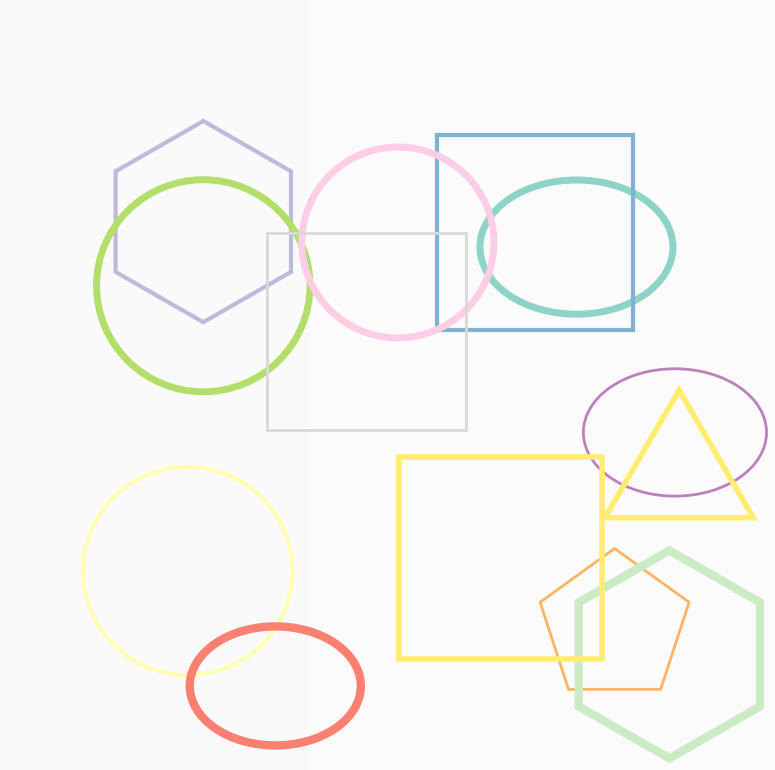[{"shape": "oval", "thickness": 2.5, "radius": 0.62, "center": [0.744, 0.679]}, {"shape": "circle", "thickness": 1.5, "radius": 0.68, "center": [0.242, 0.258]}, {"shape": "hexagon", "thickness": 1.5, "radius": 0.65, "center": [0.262, 0.712]}, {"shape": "oval", "thickness": 3, "radius": 0.55, "center": [0.355, 0.109]}, {"shape": "square", "thickness": 1.5, "radius": 0.63, "center": [0.69, 0.698]}, {"shape": "pentagon", "thickness": 1, "radius": 0.51, "center": [0.793, 0.187]}, {"shape": "circle", "thickness": 2.5, "radius": 0.69, "center": [0.262, 0.629]}, {"shape": "circle", "thickness": 2.5, "radius": 0.62, "center": [0.513, 0.685]}, {"shape": "square", "thickness": 1, "radius": 0.64, "center": [0.473, 0.569]}, {"shape": "oval", "thickness": 1, "radius": 0.59, "center": [0.871, 0.438]}, {"shape": "hexagon", "thickness": 3, "radius": 0.68, "center": [0.864, 0.15]}, {"shape": "square", "thickness": 2, "radius": 0.65, "center": [0.646, 0.275]}, {"shape": "triangle", "thickness": 2, "radius": 0.55, "center": [0.876, 0.383]}]